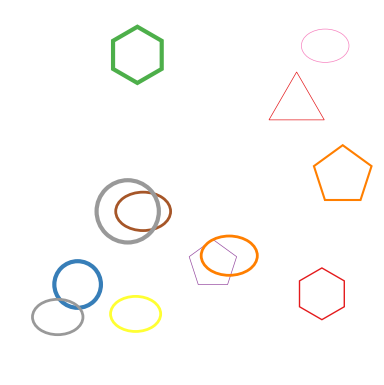[{"shape": "triangle", "thickness": 0.5, "radius": 0.41, "center": [0.77, 0.73]}, {"shape": "hexagon", "thickness": 1, "radius": 0.34, "center": [0.836, 0.237]}, {"shape": "circle", "thickness": 3, "radius": 0.3, "center": [0.202, 0.261]}, {"shape": "hexagon", "thickness": 3, "radius": 0.36, "center": [0.357, 0.857]}, {"shape": "pentagon", "thickness": 0.5, "radius": 0.32, "center": [0.553, 0.313]}, {"shape": "oval", "thickness": 2, "radius": 0.36, "center": [0.595, 0.336]}, {"shape": "pentagon", "thickness": 1.5, "radius": 0.39, "center": [0.89, 0.544]}, {"shape": "oval", "thickness": 2, "radius": 0.33, "center": [0.352, 0.185]}, {"shape": "oval", "thickness": 2, "radius": 0.36, "center": [0.372, 0.451]}, {"shape": "oval", "thickness": 0.5, "radius": 0.31, "center": [0.845, 0.881]}, {"shape": "oval", "thickness": 2, "radius": 0.33, "center": [0.15, 0.177]}, {"shape": "circle", "thickness": 3, "radius": 0.4, "center": [0.332, 0.451]}]